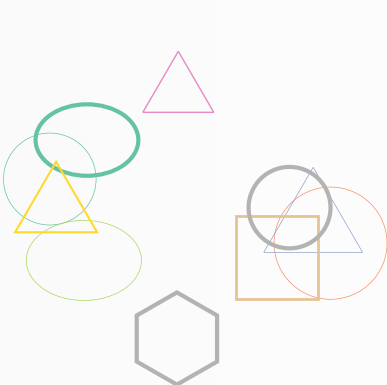[{"shape": "circle", "thickness": 0.5, "radius": 0.6, "center": [0.129, 0.535]}, {"shape": "oval", "thickness": 3, "radius": 0.66, "center": [0.224, 0.636]}, {"shape": "circle", "thickness": 0.5, "radius": 0.73, "center": [0.853, 0.368]}, {"shape": "triangle", "thickness": 0.5, "radius": 0.74, "center": [0.808, 0.418]}, {"shape": "triangle", "thickness": 1, "radius": 0.53, "center": [0.46, 0.761]}, {"shape": "oval", "thickness": 0.5, "radius": 0.74, "center": [0.216, 0.324]}, {"shape": "triangle", "thickness": 1.5, "radius": 0.61, "center": [0.145, 0.458]}, {"shape": "square", "thickness": 2, "radius": 0.53, "center": [0.715, 0.331]}, {"shape": "hexagon", "thickness": 3, "radius": 0.6, "center": [0.457, 0.121]}, {"shape": "circle", "thickness": 3, "radius": 0.53, "center": [0.747, 0.461]}]